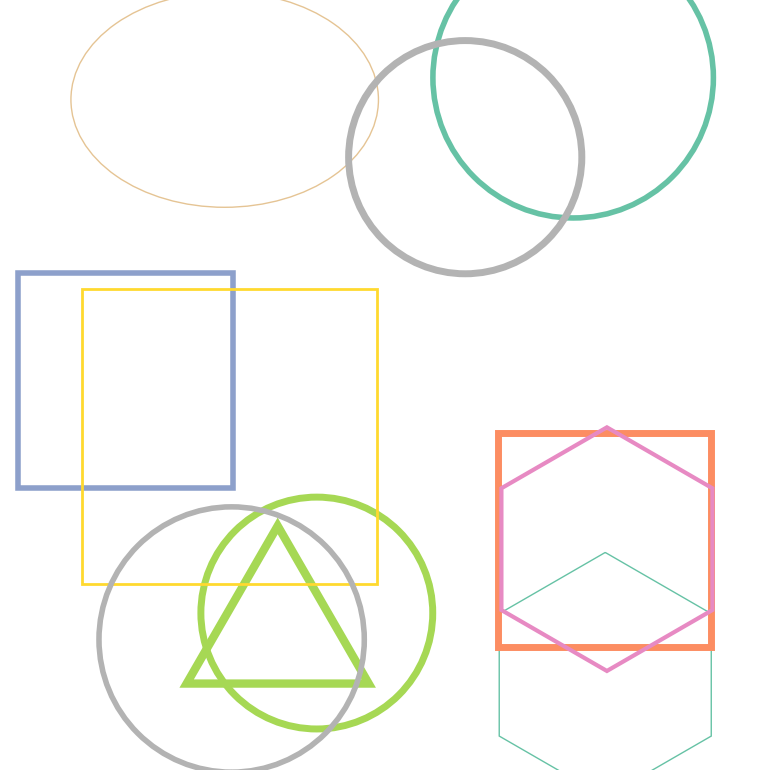[{"shape": "hexagon", "thickness": 0.5, "radius": 0.79, "center": [0.786, 0.124]}, {"shape": "circle", "thickness": 2, "radius": 0.91, "center": [0.744, 0.899]}, {"shape": "square", "thickness": 2.5, "radius": 0.69, "center": [0.785, 0.299]}, {"shape": "square", "thickness": 2, "radius": 0.7, "center": [0.163, 0.506]}, {"shape": "hexagon", "thickness": 1.5, "radius": 0.79, "center": [0.788, 0.287]}, {"shape": "circle", "thickness": 2.5, "radius": 0.75, "center": [0.411, 0.204]}, {"shape": "triangle", "thickness": 3, "radius": 0.68, "center": [0.361, 0.181]}, {"shape": "square", "thickness": 1, "radius": 0.96, "center": [0.298, 0.434]}, {"shape": "oval", "thickness": 0.5, "radius": 1.0, "center": [0.292, 0.871]}, {"shape": "circle", "thickness": 2.5, "radius": 0.76, "center": [0.604, 0.796]}, {"shape": "circle", "thickness": 2, "radius": 0.86, "center": [0.301, 0.169]}]